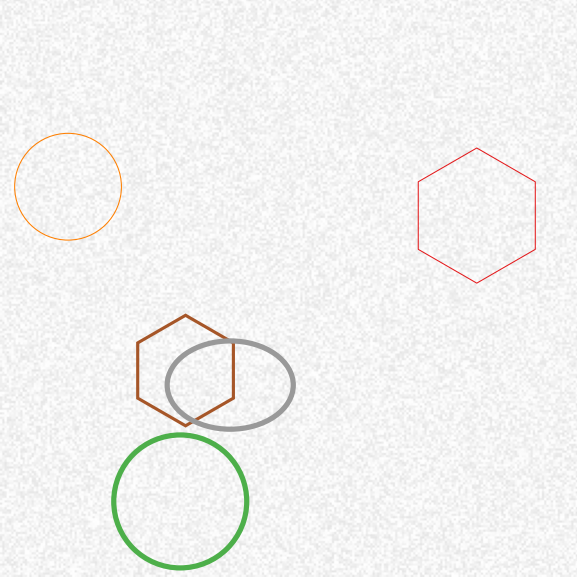[{"shape": "hexagon", "thickness": 0.5, "radius": 0.59, "center": [0.826, 0.626]}, {"shape": "circle", "thickness": 2.5, "radius": 0.58, "center": [0.312, 0.131]}, {"shape": "circle", "thickness": 0.5, "radius": 0.46, "center": [0.118, 0.676]}, {"shape": "hexagon", "thickness": 1.5, "radius": 0.48, "center": [0.321, 0.358]}, {"shape": "oval", "thickness": 2.5, "radius": 0.55, "center": [0.399, 0.332]}]